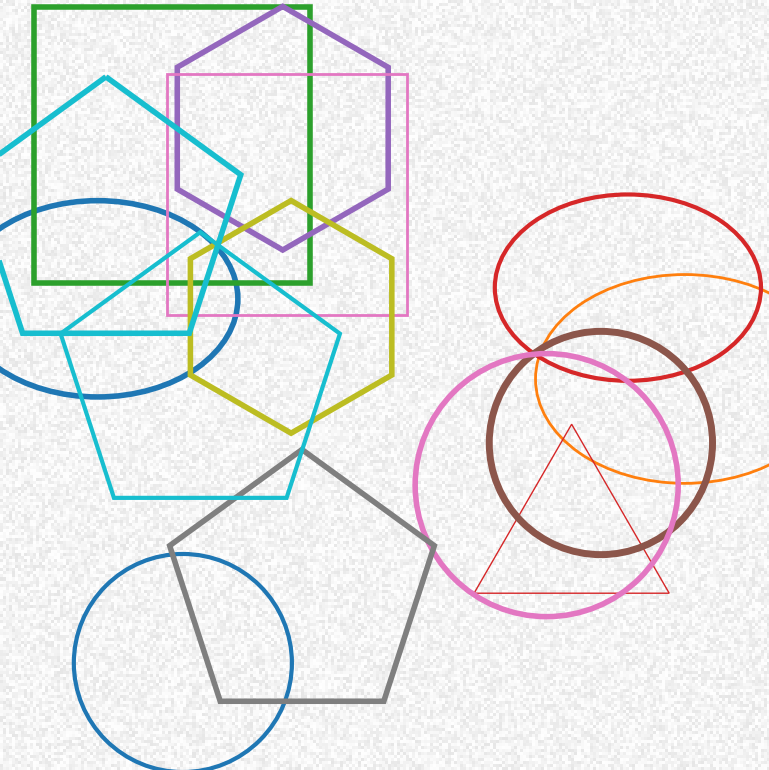[{"shape": "circle", "thickness": 1.5, "radius": 0.71, "center": [0.237, 0.139]}, {"shape": "oval", "thickness": 2, "radius": 0.91, "center": [0.127, 0.612]}, {"shape": "oval", "thickness": 1, "radius": 0.97, "center": [0.889, 0.508]}, {"shape": "square", "thickness": 2, "radius": 0.9, "center": [0.224, 0.811]}, {"shape": "triangle", "thickness": 0.5, "radius": 0.73, "center": [0.742, 0.303]}, {"shape": "oval", "thickness": 1.5, "radius": 0.86, "center": [0.815, 0.626]}, {"shape": "hexagon", "thickness": 2, "radius": 0.79, "center": [0.367, 0.834]}, {"shape": "circle", "thickness": 2.5, "radius": 0.72, "center": [0.78, 0.425]}, {"shape": "square", "thickness": 1, "radius": 0.78, "center": [0.373, 0.747]}, {"shape": "circle", "thickness": 2, "radius": 0.85, "center": [0.71, 0.37]}, {"shape": "pentagon", "thickness": 2, "radius": 0.9, "center": [0.392, 0.235]}, {"shape": "hexagon", "thickness": 2, "radius": 0.76, "center": [0.378, 0.588]}, {"shape": "pentagon", "thickness": 2, "radius": 0.92, "center": [0.138, 0.716]}, {"shape": "pentagon", "thickness": 1.5, "radius": 0.95, "center": [0.26, 0.508]}]